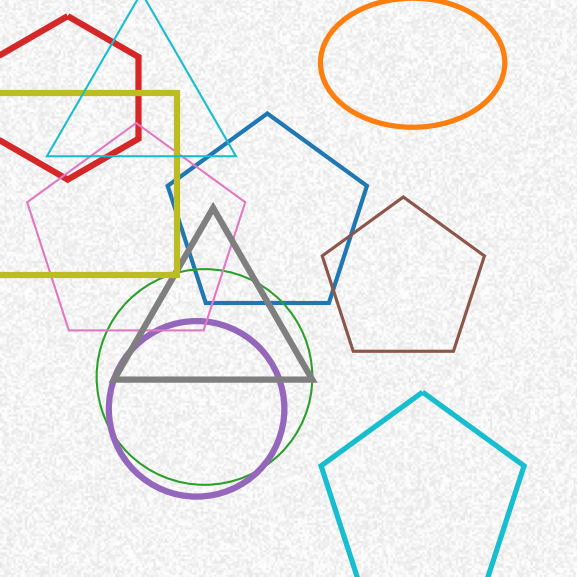[{"shape": "pentagon", "thickness": 2, "radius": 0.91, "center": [0.463, 0.621]}, {"shape": "oval", "thickness": 2.5, "radius": 0.8, "center": [0.714, 0.89]}, {"shape": "circle", "thickness": 1, "radius": 0.93, "center": [0.354, 0.346]}, {"shape": "hexagon", "thickness": 3, "radius": 0.71, "center": [0.117, 0.83]}, {"shape": "circle", "thickness": 3, "radius": 0.76, "center": [0.34, 0.291]}, {"shape": "pentagon", "thickness": 1.5, "radius": 0.74, "center": [0.698, 0.51]}, {"shape": "pentagon", "thickness": 1, "radius": 0.99, "center": [0.236, 0.588]}, {"shape": "triangle", "thickness": 3, "radius": 0.99, "center": [0.369, 0.441]}, {"shape": "square", "thickness": 3, "radius": 0.79, "center": [0.15, 0.68]}, {"shape": "triangle", "thickness": 1, "radius": 0.95, "center": [0.245, 0.823]}, {"shape": "pentagon", "thickness": 2.5, "radius": 0.92, "center": [0.732, 0.135]}]